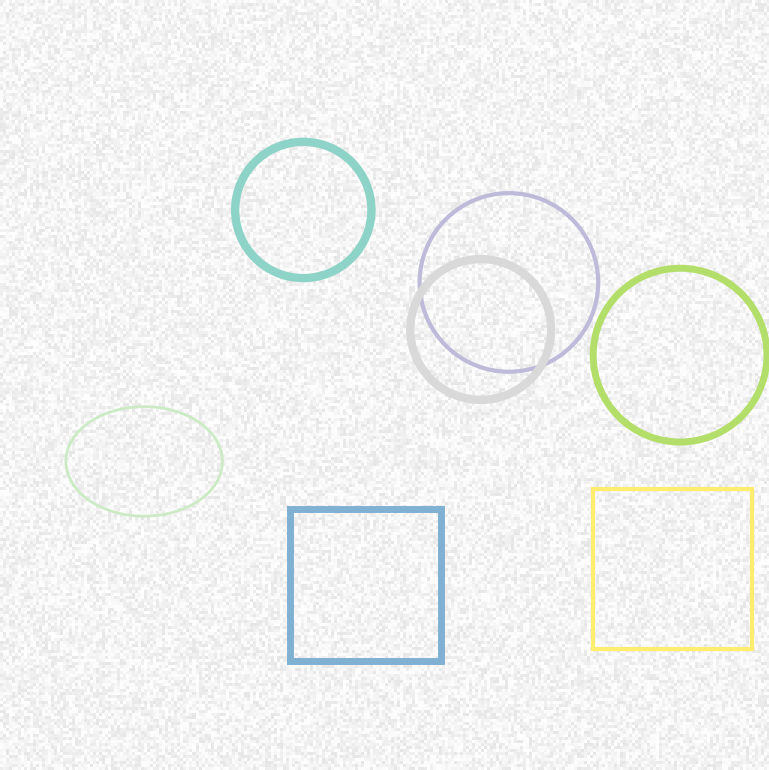[{"shape": "circle", "thickness": 3, "radius": 0.44, "center": [0.394, 0.727]}, {"shape": "circle", "thickness": 1.5, "radius": 0.58, "center": [0.661, 0.633]}, {"shape": "square", "thickness": 2.5, "radius": 0.49, "center": [0.475, 0.24]}, {"shape": "circle", "thickness": 2.5, "radius": 0.56, "center": [0.883, 0.539]}, {"shape": "circle", "thickness": 3, "radius": 0.46, "center": [0.624, 0.572]}, {"shape": "oval", "thickness": 1, "radius": 0.51, "center": [0.187, 0.401]}, {"shape": "square", "thickness": 1.5, "radius": 0.52, "center": [0.873, 0.261]}]